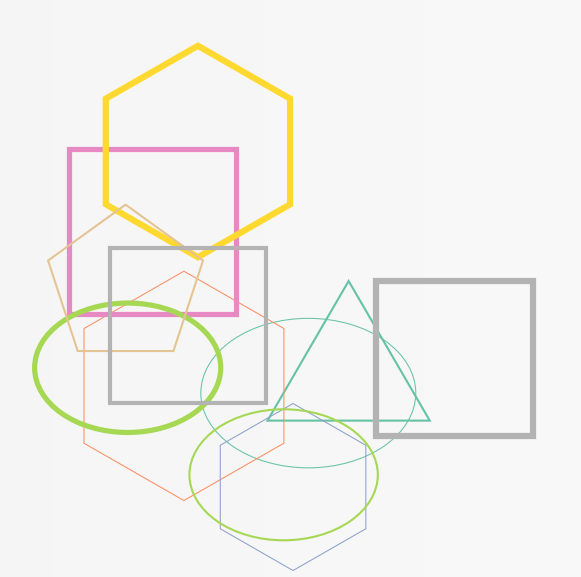[{"shape": "oval", "thickness": 0.5, "radius": 0.92, "center": [0.53, 0.318]}, {"shape": "triangle", "thickness": 1, "radius": 0.81, "center": [0.6, 0.351]}, {"shape": "hexagon", "thickness": 0.5, "radius": 0.99, "center": [0.316, 0.331]}, {"shape": "hexagon", "thickness": 0.5, "radius": 0.72, "center": [0.504, 0.156]}, {"shape": "square", "thickness": 2.5, "radius": 0.72, "center": [0.262, 0.598]}, {"shape": "oval", "thickness": 1, "radius": 0.81, "center": [0.488, 0.177]}, {"shape": "oval", "thickness": 2.5, "radius": 0.8, "center": [0.22, 0.362]}, {"shape": "hexagon", "thickness": 3, "radius": 0.92, "center": [0.341, 0.737]}, {"shape": "pentagon", "thickness": 1, "radius": 0.7, "center": [0.216, 0.505]}, {"shape": "square", "thickness": 2, "radius": 0.67, "center": [0.323, 0.435]}, {"shape": "square", "thickness": 3, "radius": 0.67, "center": [0.781, 0.378]}]